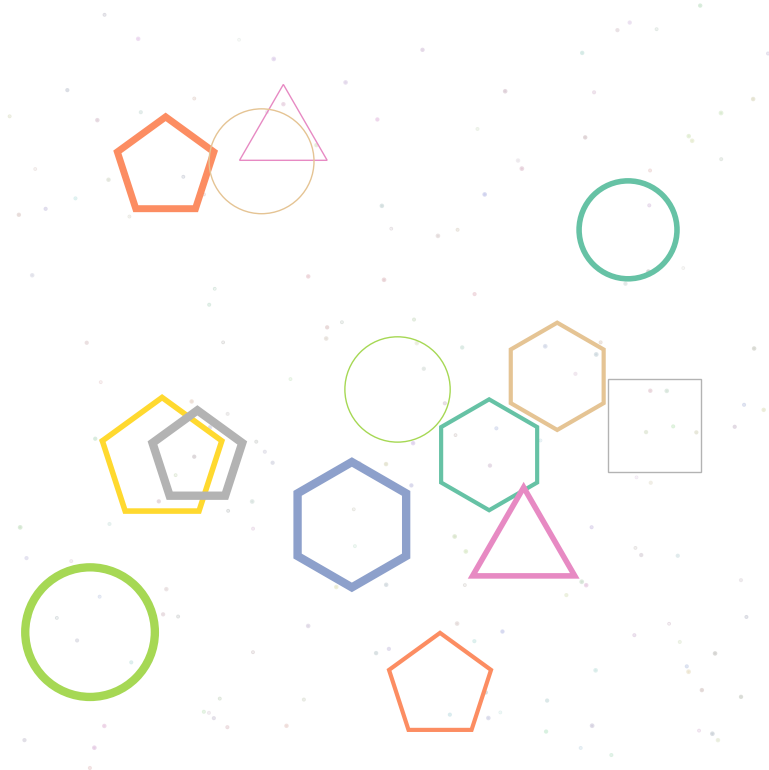[{"shape": "hexagon", "thickness": 1.5, "radius": 0.36, "center": [0.635, 0.409]}, {"shape": "circle", "thickness": 2, "radius": 0.32, "center": [0.816, 0.702]}, {"shape": "pentagon", "thickness": 2.5, "radius": 0.33, "center": [0.215, 0.782]}, {"shape": "pentagon", "thickness": 1.5, "radius": 0.35, "center": [0.571, 0.108]}, {"shape": "hexagon", "thickness": 3, "radius": 0.41, "center": [0.457, 0.319]}, {"shape": "triangle", "thickness": 2, "radius": 0.38, "center": [0.68, 0.29]}, {"shape": "triangle", "thickness": 0.5, "radius": 0.33, "center": [0.368, 0.825]}, {"shape": "circle", "thickness": 3, "radius": 0.42, "center": [0.117, 0.179]}, {"shape": "circle", "thickness": 0.5, "radius": 0.34, "center": [0.516, 0.494]}, {"shape": "pentagon", "thickness": 2, "radius": 0.41, "center": [0.21, 0.402]}, {"shape": "hexagon", "thickness": 1.5, "radius": 0.35, "center": [0.724, 0.511]}, {"shape": "circle", "thickness": 0.5, "radius": 0.34, "center": [0.34, 0.791]}, {"shape": "pentagon", "thickness": 3, "radius": 0.31, "center": [0.256, 0.406]}, {"shape": "square", "thickness": 0.5, "radius": 0.3, "center": [0.85, 0.447]}]